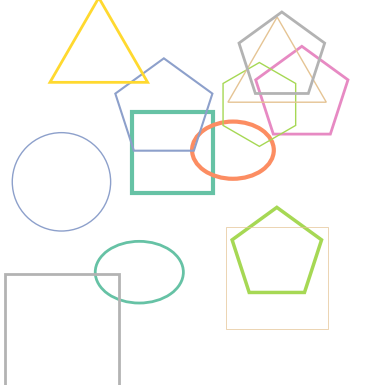[{"shape": "oval", "thickness": 2, "radius": 0.57, "center": [0.362, 0.293]}, {"shape": "square", "thickness": 3, "radius": 0.53, "center": [0.447, 0.603]}, {"shape": "oval", "thickness": 3, "radius": 0.53, "center": [0.605, 0.61]}, {"shape": "pentagon", "thickness": 1.5, "radius": 0.66, "center": [0.426, 0.716]}, {"shape": "circle", "thickness": 1, "radius": 0.64, "center": [0.16, 0.528]}, {"shape": "pentagon", "thickness": 2, "radius": 0.63, "center": [0.784, 0.754]}, {"shape": "pentagon", "thickness": 2.5, "radius": 0.61, "center": [0.719, 0.339]}, {"shape": "hexagon", "thickness": 1, "radius": 0.54, "center": [0.674, 0.729]}, {"shape": "triangle", "thickness": 2, "radius": 0.73, "center": [0.257, 0.859]}, {"shape": "square", "thickness": 0.5, "radius": 0.66, "center": [0.72, 0.277]}, {"shape": "triangle", "thickness": 1, "radius": 0.74, "center": [0.72, 0.808]}, {"shape": "square", "thickness": 2, "radius": 0.74, "center": [0.161, 0.141]}, {"shape": "pentagon", "thickness": 2, "radius": 0.59, "center": [0.732, 0.852]}]